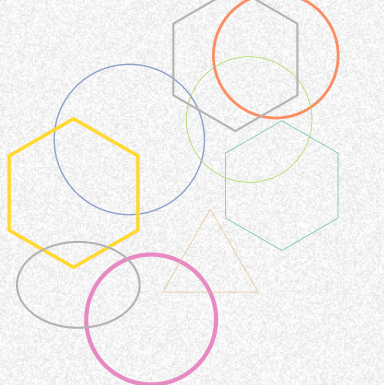[{"shape": "hexagon", "thickness": 0.5, "radius": 0.84, "center": [0.732, 0.518]}, {"shape": "circle", "thickness": 2, "radius": 0.81, "center": [0.716, 0.856]}, {"shape": "circle", "thickness": 1, "radius": 0.98, "center": [0.336, 0.638]}, {"shape": "circle", "thickness": 3, "radius": 0.84, "center": [0.393, 0.17]}, {"shape": "circle", "thickness": 0.5, "radius": 0.82, "center": [0.647, 0.689]}, {"shape": "hexagon", "thickness": 2.5, "radius": 0.97, "center": [0.191, 0.499]}, {"shape": "triangle", "thickness": 0.5, "radius": 0.72, "center": [0.546, 0.313]}, {"shape": "oval", "thickness": 1.5, "radius": 0.8, "center": [0.203, 0.26]}, {"shape": "hexagon", "thickness": 1.5, "radius": 0.93, "center": [0.611, 0.846]}]